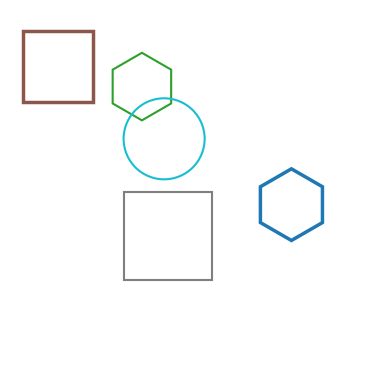[{"shape": "hexagon", "thickness": 2.5, "radius": 0.47, "center": [0.757, 0.468]}, {"shape": "hexagon", "thickness": 1.5, "radius": 0.44, "center": [0.369, 0.775]}, {"shape": "square", "thickness": 2.5, "radius": 0.46, "center": [0.151, 0.828]}, {"shape": "square", "thickness": 1.5, "radius": 0.57, "center": [0.436, 0.388]}, {"shape": "circle", "thickness": 1.5, "radius": 0.53, "center": [0.426, 0.639]}]